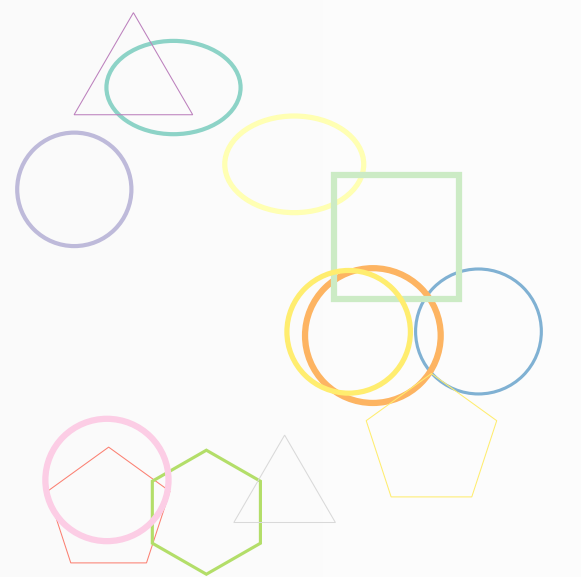[{"shape": "oval", "thickness": 2, "radius": 0.58, "center": [0.298, 0.848]}, {"shape": "oval", "thickness": 2.5, "radius": 0.6, "center": [0.506, 0.715]}, {"shape": "circle", "thickness": 2, "radius": 0.49, "center": [0.128, 0.671]}, {"shape": "pentagon", "thickness": 0.5, "radius": 0.55, "center": [0.187, 0.114]}, {"shape": "circle", "thickness": 1.5, "radius": 0.54, "center": [0.823, 0.425]}, {"shape": "circle", "thickness": 3, "radius": 0.58, "center": [0.641, 0.418]}, {"shape": "hexagon", "thickness": 1.5, "radius": 0.54, "center": [0.355, 0.112]}, {"shape": "circle", "thickness": 3, "radius": 0.53, "center": [0.184, 0.168]}, {"shape": "triangle", "thickness": 0.5, "radius": 0.5, "center": [0.49, 0.145]}, {"shape": "triangle", "thickness": 0.5, "radius": 0.59, "center": [0.23, 0.859]}, {"shape": "square", "thickness": 3, "radius": 0.54, "center": [0.682, 0.589]}, {"shape": "circle", "thickness": 2.5, "radius": 0.53, "center": [0.6, 0.425]}, {"shape": "pentagon", "thickness": 0.5, "radius": 0.59, "center": [0.742, 0.234]}]